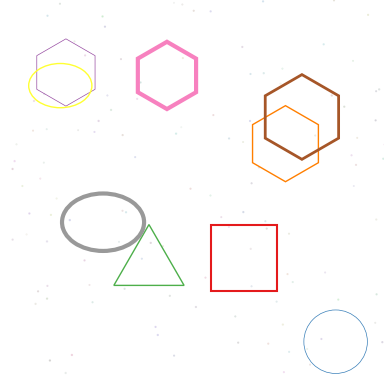[{"shape": "square", "thickness": 1.5, "radius": 0.43, "center": [0.633, 0.33]}, {"shape": "circle", "thickness": 0.5, "radius": 0.41, "center": [0.872, 0.112]}, {"shape": "triangle", "thickness": 1, "radius": 0.53, "center": [0.387, 0.311]}, {"shape": "hexagon", "thickness": 0.5, "radius": 0.44, "center": [0.171, 0.812]}, {"shape": "hexagon", "thickness": 1, "radius": 0.49, "center": [0.741, 0.627]}, {"shape": "oval", "thickness": 1, "radius": 0.41, "center": [0.157, 0.778]}, {"shape": "hexagon", "thickness": 2, "radius": 0.55, "center": [0.784, 0.696]}, {"shape": "hexagon", "thickness": 3, "radius": 0.44, "center": [0.434, 0.804]}, {"shape": "oval", "thickness": 3, "radius": 0.53, "center": [0.268, 0.423]}]